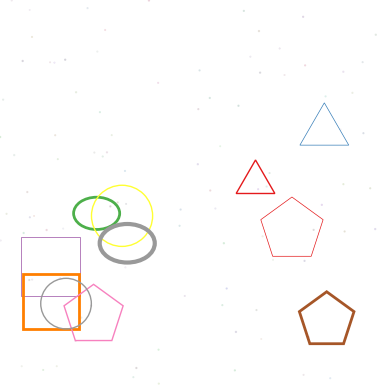[{"shape": "triangle", "thickness": 1, "radius": 0.29, "center": [0.664, 0.526]}, {"shape": "pentagon", "thickness": 0.5, "radius": 0.43, "center": [0.758, 0.403]}, {"shape": "triangle", "thickness": 0.5, "radius": 0.37, "center": [0.842, 0.66]}, {"shape": "oval", "thickness": 2, "radius": 0.3, "center": [0.251, 0.446]}, {"shape": "square", "thickness": 0.5, "radius": 0.38, "center": [0.132, 0.307]}, {"shape": "square", "thickness": 2, "radius": 0.36, "center": [0.133, 0.216]}, {"shape": "circle", "thickness": 1, "radius": 0.4, "center": [0.317, 0.439]}, {"shape": "pentagon", "thickness": 2, "radius": 0.37, "center": [0.849, 0.168]}, {"shape": "pentagon", "thickness": 1, "radius": 0.4, "center": [0.243, 0.181]}, {"shape": "circle", "thickness": 1, "radius": 0.33, "center": [0.172, 0.211]}, {"shape": "oval", "thickness": 3, "radius": 0.36, "center": [0.33, 0.368]}]